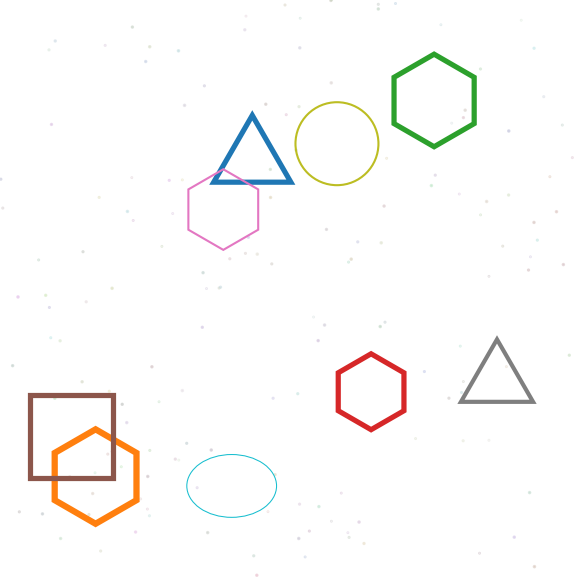[{"shape": "triangle", "thickness": 2.5, "radius": 0.39, "center": [0.437, 0.722]}, {"shape": "hexagon", "thickness": 3, "radius": 0.41, "center": [0.166, 0.174]}, {"shape": "hexagon", "thickness": 2.5, "radius": 0.4, "center": [0.752, 0.825]}, {"shape": "hexagon", "thickness": 2.5, "radius": 0.33, "center": [0.643, 0.321]}, {"shape": "square", "thickness": 2.5, "radius": 0.36, "center": [0.124, 0.244]}, {"shape": "hexagon", "thickness": 1, "radius": 0.35, "center": [0.387, 0.636]}, {"shape": "triangle", "thickness": 2, "radius": 0.36, "center": [0.861, 0.339]}, {"shape": "circle", "thickness": 1, "radius": 0.36, "center": [0.583, 0.75]}, {"shape": "oval", "thickness": 0.5, "radius": 0.39, "center": [0.401, 0.158]}]